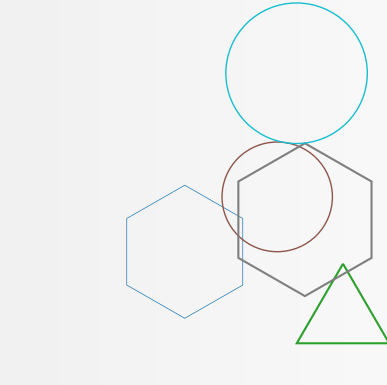[{"shape": "hexagon", "thickness": 0.5, "radius": 0.86, "center": [0.477, 0.346]}, {"shape": "triangle", "thickness": 1.5, "radius": 0.69, "center": [0.885, 0.177]}, {"shape": "circle", "thickness": 1, "radius": 0.71, "center": [0.715, 0.489]}, {"shape": "hexagon", "thickness": 1.5, "radius": 0.99, "center": [0.787, 0.429]}, {"shape": "circle", "thickness": 1, "radius": 0.91, "center": [0.765, 0.81]}]